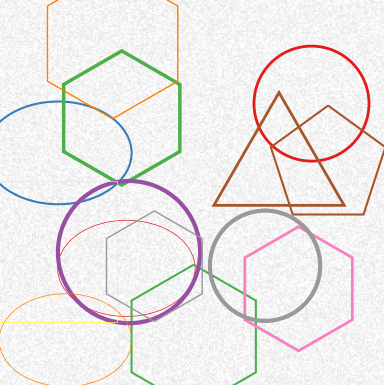[{"shape": "circle", "thickness": 2, "radius": 0.75, "center": [0.809, 0.731]}, {"shape": "oval", "thickness": 0.5, "radius": 0.89, "center": [0.328, 0.303]}, {"shape": "oval", "thickness": 1.5, "radius": 0.95, "center": [0.151, 0.603]}, {"shape": "hexagon", "thickness": 1.5, "radius": 0.93, "center": [0.503, 0.126]}, {"shape": "hexagon", "thickness": 2.5, "radius": 0.87, "center": [0.316, 0.694]}, {"shape": "circle", "thickness": 3, "radius": 0.92, "center": [0.335, 0.345]}, {"shape": "hexagon", "thickness": 1, "radius": 0.98, "center": [0.293, 0.887]}, {"shape": "oval", "thickness": 0.5, "radius": 0.86, "center": [0.17, 0.117]}, {"shape": "square", "thickness": 0.5, "radius": 0.91, "center": [0.121, 0.346]}, {"shape": "triangle", "thickness": 2, "radius": 0.98, "center": [0.725, 0.564]}, {"shape": "pentagon", "thickness": 1.5, "radius": 0.78, "center": [0.852, 0.569]}, {"shape": "hexagon", "thickness": 2, "radius": 0.81, "center": [0.776, 0.25]}, {"shape": "hexagon", "thickness": 1, "radius": 0.72, "center": [0.401, 0.309]}, {"shape": "circle", "thickness": 3, "radius": 0.72, "center": [0.688, 0.31]}]